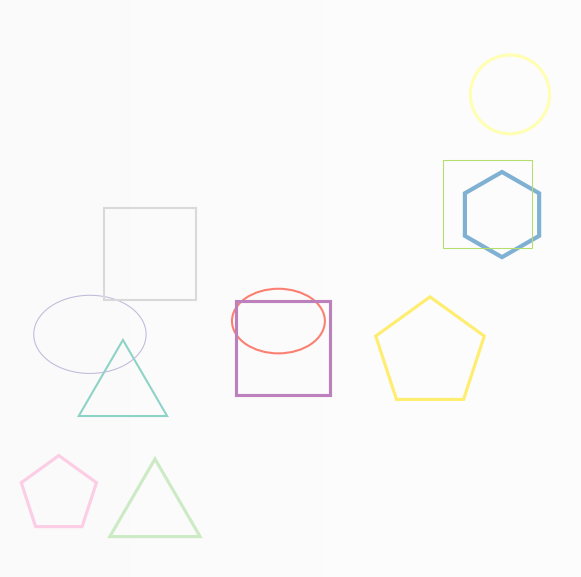[{"shape": "triangle", "thickness": 1, "radius": 0.44, "center": [0.211, 0.323]}, {"shape": "circle", "thickness": 1.5, "radius": 0.34, "center": [0.877, 0.836]}, {"shape": "oval", "thickness": 0.5, "radius": 0.48, "center": [0.155, 0.42]}, {"shape": "oval", "thickness": 1, "radius": 0.4, "center": [0.479, 0.443]}, {"shape": "hexagon", "thickness": 2, "radius": 0.37, "center": [0.864, 0.628]}, {"shape": "square", "thickness": 0.5, "radius": 0.38, "center": [0.839, 0.646]}, {"shape": "pentagon", "thickness": 1.5, "radius": 0.34, "center": [0.101, 0.142]}, {"shape": "square", "thickness": 1, "radius": 0.4, "center": [0.258, 0.559]}, {"shape": "square", "thickness": 1.5, "radius": 0.4, "center": [0.487, 0.397]}, {"shape": "triangle", "thickness": 1.5, "radius": 0.45, "center": [0.267, 0.115]}, {"shape": "pentagon", "thickness": 1.5, "radius": 0.49, "center": [0.74, 0.387]}]